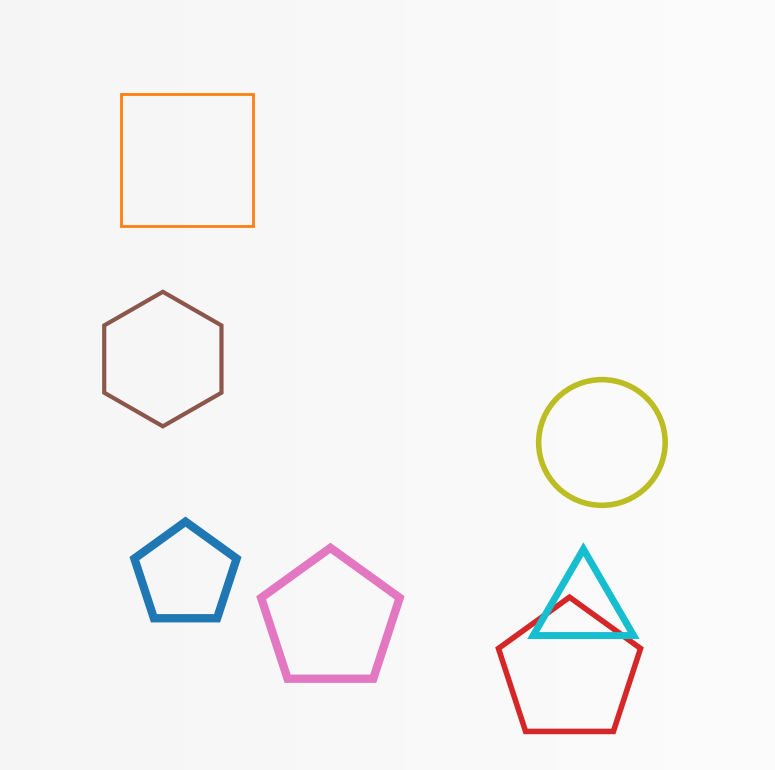[{"shape": "pentagon", "thickness": 3, "radius": 0.35, "center": [0.239, 0.253]}, {"shape": "square", "thickness": 1, "radius": 0.43, "center": [0.241, 0.792]}, {"shape": "pentagon", "thickness": 2, "radius": 0.48, "center": [0.735, 0.128]}, {"shape": "hexagon", "thickness": 1.5, "radius": 0.44, "center": [0.21, 0.534]}, {"shape": "pentagon", "thickness": 3, "radius": 0.47, "center": [0.426, 0.195]}, {"shape": "circle", "thickness": 2, "radius": 0.41, "center": [0.777, 0.425]}, {"shape": "triangle", "thickness": 2.5, "radius": 0.37, "center": [0.753, 0.212]}]